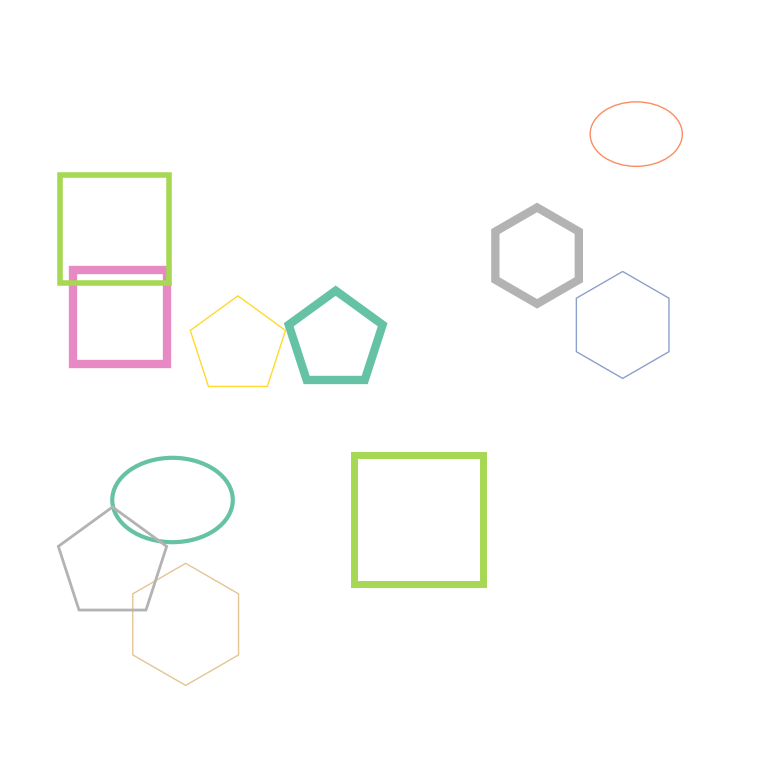[{"shape": "pentagon", "thickness": 3, "radius": 0.32, "center": [0.436, 0.558]}, {"shape": "oval", "thickness": 1.5, "radius": 0.39, "center": [0.224, 0.351]}, {"shape": "oval", "thickness": 0.5, "radius": 0.3, "center": [0.826, 0.826]}, {"shape": "hexagon", "thickness": 0.5, "radius": 0.35, "center": [0.809, 0.578]}, {"shape": "square", "thickness": 3, "radius": 0.31, "center": [0.156, 0.588]}, {"shape": "square", "thickness": 2.5, "radius": 0.42, "center": [0.544, 0.325]}, {"shape": "square", "thickness": 2, "radius": 0.35, "center": [0.149, 0.703]}, {"shape": "pentagon", "thickness": 0.5, "radius": 0.33, "center": [0.309, 0.551]}, {"shape": "hexagon", "thickness": 0.5, "radius": 0.4, "center": [0.241, 0.189]}, {"shape": "pentagon", "thickness": 1, "radius": 0.37, "center": [0.146, 0.268]}, {"shape": "hexagon", "thickness": 3, "radius": 0.31, "center": [0.698, 0.668]}]